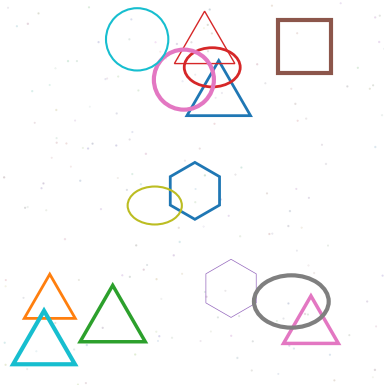[{"shape": "triangle", "thickness": 2, "radius": 0.48, "center": [0.568, 0.747]}, {"shape": "hexagon", "thickness": 2, "radius": 0.37, "center": [0.506, 0.504]}, {"shape": "triangle", "thickness": 2, "radius": 0.38, "center": [0.129, 0.211]}, {"shape": "triangle", "thickness": 2.5, "radius": 0.49, "center": [0.293, 0.161]}, {"shape": "oval", "thickness": 2, "radius": 0.36, "center": [0.551, 0.825]}, {"shape": "triangle", "thickness": 1, "radius": 0.45, "center": [0.531, 0.88]}, {"shape": "hexagon", "thickness": 0.5, "radius": 0.38, "center": [0.6, 0.251]}, {"shape": "square", "thickness": 3, "radius": 0.34, "center": [0.79, 0.879]}, {"shape": "circle", "thickness": 3, "radius": 0.39, "center": [0.478, 0.793]}, {"shape": "triangle", "thickness": 2.5, "radius": 0.41, "center": [0.808, 0.149]}, {"shape": "oval", "thickness": 3, "radius": 0.49, "center": [0.757, 0.217]}, {"shape": "oval", "thickness": 1.5, "radius": 0.35, "center": [0.402, 0.466]}, {"shape": "circle", "thickness": 1.5, "radius": 0.4, "center": [0.356, 0.898]}, {"shape": "triangle", "thickness": 3, "radius": 0.46, "center": [0.114, 0.1]}]